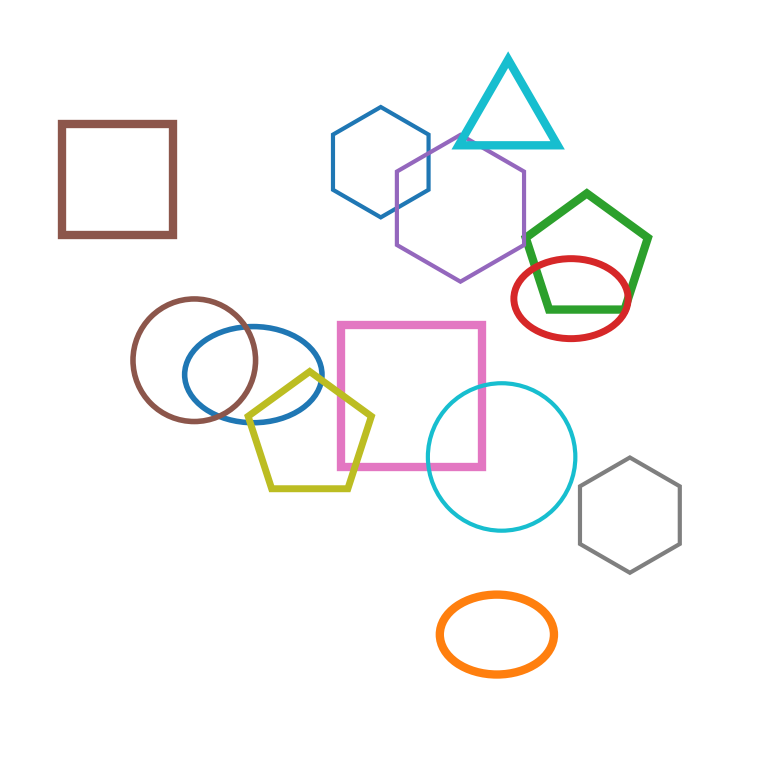[{"shape": "oval", "thickness": 2, "radius": 0.45, "center": [0.329, 0.513]}, {"shape": "hexagon", "thickness": 1.5, "radius": 0.36, "center": [0.495, 0.789]}, {"shape": "oval", "thickness": 3, "radius": 0.37, "center": [0.645, 0.176]}, {"shape": "pentagon", "thickness": 3, "radius": 0.42, "center": [0.762, 0.665]}, {"shape": "oval", "thickness": 2.5, "radius": 0.37, "center": [0.742, 0.612]}, {"shape": "hexagon", "thickness": 1.5, "radius": 0.48, "center": [0.598, 0.73]}, {"shape": "square", "thickness": 3, "radius": 0.36, "center": [0.152, 0.767]}, {"shape": "circle", "thickness": 2, "radius": 0.4, "center": [0.252, 0.532]}, {"shape": "square", "thickness": 3, "radius": 0.46, "center": [0.534, 0.486]}, {"shape": "hexagon", "thickness": 1.5, "radius": 0.37, "center": [0.818, 0.331]}, {"shape": "pentagon", "thickness": 2.5, "radius": 0.42, "center": [0.402, 0.433]}, {"shape": "circle", "thickness": 1.5, "radius": 0.48, "center": [0.651, 0.407]}, {"shape": "triangle", "thickness": 3, "radius": 0.37, "center": [0.66, 0.848]}]